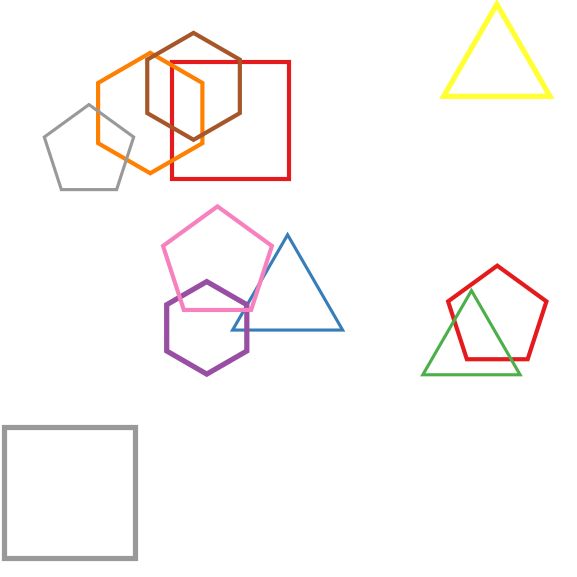[{"shape": "square", "thickness": 2, "radius": 0.51, "center": [0.398, 0.791]}, {"shape": "pentagon", "thickness": 2, "radius": 0.45, "center": [0.861, 0.45]}, {"shape": "triangle", "thickness": 1.5, "radius": 0.55, "center": [0.498, 0.483]}, {"shape": "triangle", "thickness": 1.5, "radius": 0.49, "center": [0.816, 0.399]}, {"shape": "hexagon", "thickness": 2.5, "radius": 0.4, "center": [0.358, 0.431]}, {"shape": "hexagon", "thickness": 2, "radius": 0.52, "center": [0.26, 0.803]}, {"shape": "triangle", "thickness": 2.5, "radius": 0.53, "center": [0.86, 0.885]}, {"shape": "hexagon", "thickness": 2, "radius": 0.46, "center": [0.335, 0.85]}, {"shape": "pentagon", "thickness": 2, "radius": 0.5, "center": [0.377, 0.543]}, {"shape": "square", "thickness": 2.5, "radius": 0.57, "center": [0.121, 0.146]}, {"shape": "pentagon", "thickness": 1.5, "radius": 0.41, "center": [0.154, 0.737]}]